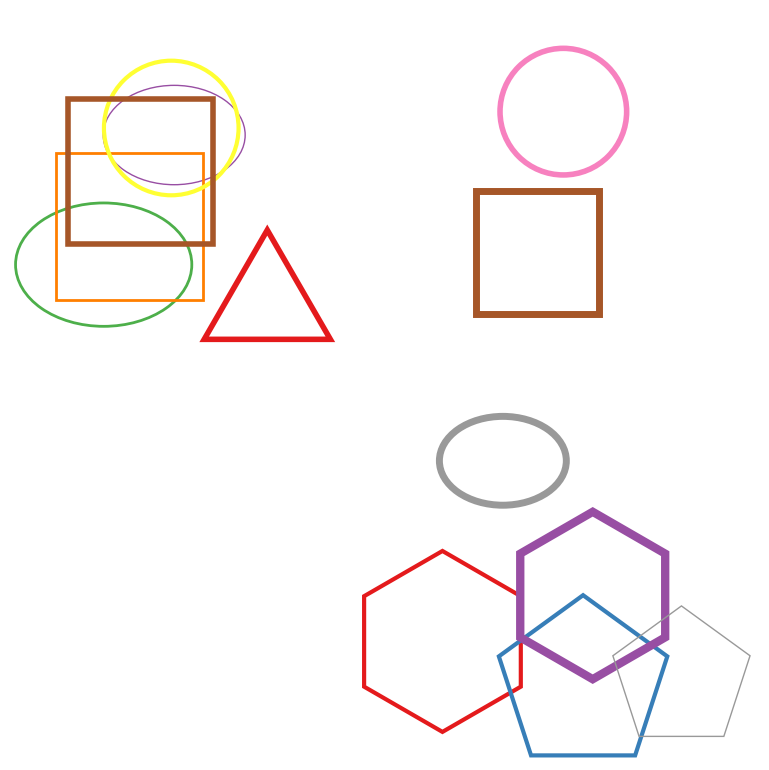[{"shape": "hexagon", "thickness": 1.5, "radius": 0.59, "center": [0.575, 0.167]}, {"shape": "triangle", "thickness": 2, "radius": 0.47, "center": [0.347, 0.607]}, {"shape": "pentagon", "thickness": 1.5, "radius": 0.58, "center": [0.757, 0.112]}, {"shape": "oval", "thickness": 1, "radius": 0.57, "center": [0.135, 0.656]}, {"shape": "hexagon", "thickness": 3, "radius": 0.54, "center": [0.77, 0.227]}, {"shape": "oval", "thickness": 0.5, "radius": 0.46, "center": [0.226, 0.825]}, {"shape": "square", "thickness": 1, "radius": 0.48, "center": [0.168, 0.706]}, {"shape": "circle", "thickness": 1.5, "radius": 0.44, "center": [0.222, 0.834]}, {"shape": "square", "thickness": 2, "radius": 0.47, "center": [0.182, 0.777]}, {"shape": "square", "thickness": 2.5, "radius": 0.4, "center": [0.698, 0.672]}, {"shape": "circle", "thickness": 2, "radius": 0.41, "center": [0.732, 0.855]}, {"shape": "pentagon", "thickness": 0.5, "radius": 0.47, "center": [0.885, 0.119]}, {"shape": "oval", "thickness": 2.5, "radius": 0.41, "center": [0.653, 0.402]}]